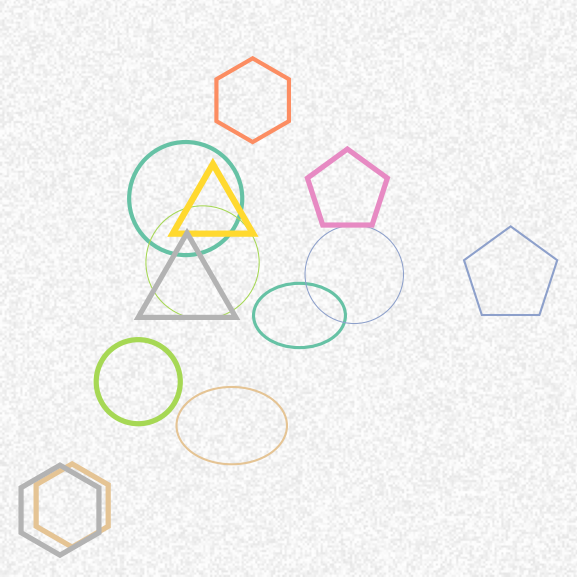[{"shape": "circle", "thickness": 2, "radius": 0.49, "center": [0.322, 0.655]}, {"shape": "oval", "thickness": 1.5, "radius": 0.4, "center": [0.519, 0.453]}, {"shape": "hexagon", "thickness": 2, "radius": 0.36, "center": [0.438, 0.826]}, {"shape": "circle", "thickness": 0.5, "radius": 0.43, "center": [0.613, 0.524]}, {"shape": "pentagon", "thickness": 1, "radius": 0.42, "center": [0.884, 0.522]}, {"shape": "pentagon", "thickness": 2.5, "radius": 0.36, "center": [0.602, 0.668]}, {"shape": "circle", "thickness": 0.5, "radius": 0.49, "center": [0.351, 0.545]}, {"shape": "circle", "thickness": 2.5, "radius": 0.36, "center": [0.239, 0.338]}, {"shape": "triangle", "thickness": 3, "radius": 0.4, "center": [0.369, 0.635]}, {"shape": "hexagon", "thickness": 2.5, "radius": 0.36, "center": [0.125, 0.124]}, {"shape": "oval", "thickness": 1, "radius": 0.48, "center": [0.401, 0.262]}, {"shape": "triangle", "thickness": 2.5, "radius": 0.49, "center": [0.324, 0.498]}, {"shape": "hexagon", "thickness": 2.5, "radius": 0.39, "center": [0.104, 0.116]}]